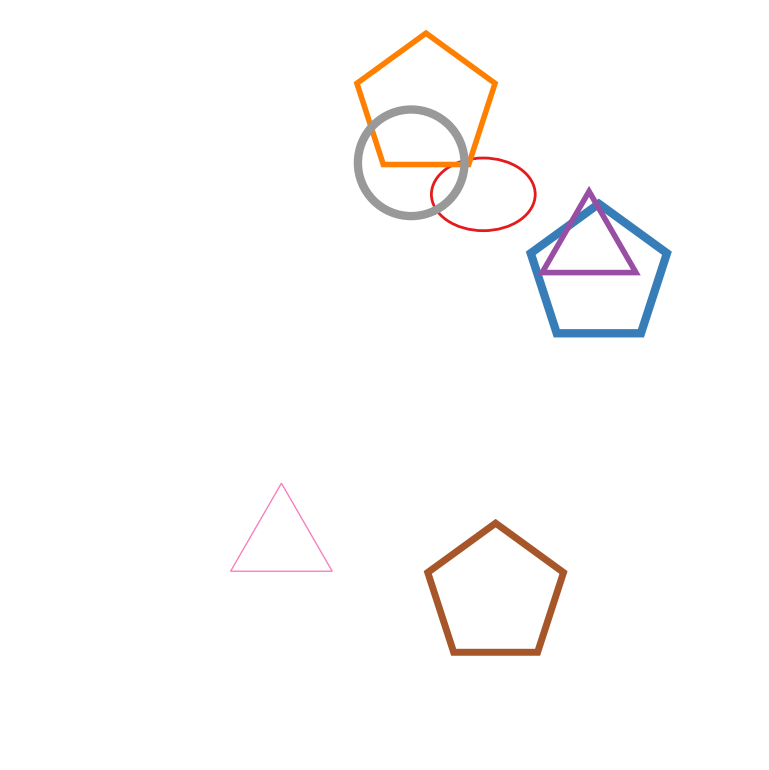[{"shape": "oval", "thickness": 1, "radius": 0.34, "center": [0.628, 0.748]}, {"shape": "pentagon", "thickness": 3, "radius": 0.47, "center": [0.778, 0.642]}, {"shape": "triangle", "thickness": 2, "radius": 0.35, "center": [0.765, 0.681]}, {"shape": "pentagon", "thickness": 2, "radius": 0.47, "center": [0.553, 0.863]}, {"shape": "pentagon", "thickness": 2.5, "radius": 0.46, "center": [0.644, 0.228]}, {"shape": "triangle", "thickness": 0.5, "radius": 0.38, "center": [0.365, 0.296]}, {"shape": "circle", "thickness": 3, "radius": 0.35, "center": [0.534, 0.789]}]